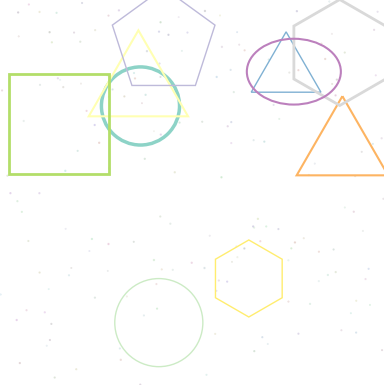[{"shape": "circle", "thickness": 2.5, "radius": 0.51, "center": [0.365, 0.725]}, {"shape": "triangle", "thickness": 1.5, "radius": 0.74, "center": [0.359, 0.772]}, {"shape": "pentagon", "thickness": 1, "radius": 0.7, "center": [0.425, 0.891]}, {"shape": "triangle", "thickness": 1, "radius": 0.52, "center": [0.743, 0.813]}, {"shape": "triangle", "thickness": 1.5, "radius": 0.69, "center": [0.889, 0.613]}, {"shape": "square", "thickness": 2, "radius": 0.65, "center": [0.152, 0.678]}, {"shape": "hexagon", "thickness": 2, "radius": 0.69, "center": [0.883, 0.864]}, {"shape": "oval", "thickness": 1.5, "radius": 0.61, "center": [0.763, 0.814]}, {"shape": "circle", "thickness": 1, "radius": 0.57, "center": [0.413, 0.162]}, {"shape": "hexagon", "thickness": 1, "radius": 0.5, "center": [0.646, 0.277]}]